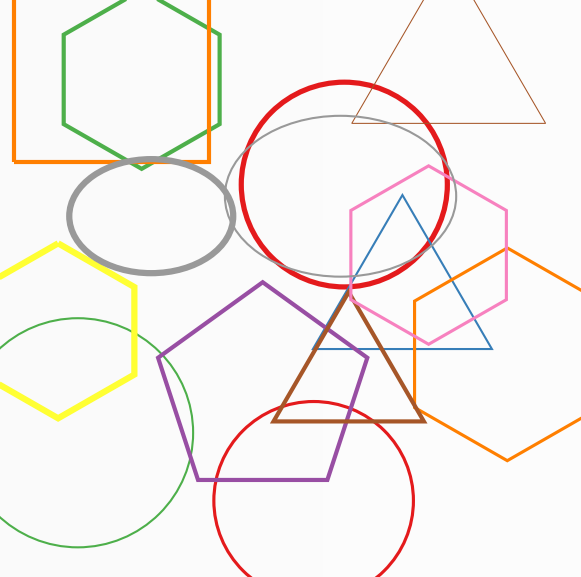[{"shape": "circle", "thickness": 2.5, "radius": 0.89, "center": [0.592, 0.68]}, {"shape": "circle", "thickness": 1.5, "radius": 0.86, "center": [0.54, 0.132]}, {"shape": "triangle", "thickness": 1, "radius": 0.89, "center": [0.692, 0.484]}, {"shape": "circle", "thickness": 1, "radius": 0.99, "center": [0.134, 0.25]}, {"shape": "hexagon", "thickness": 2, "radius": 0.77, "center": [0.244, 0.862]}, {"shape": "pentagon", "thickness": 2, "radius": 0.95, "center": [0.452, 0.321]}, {"shape": "hexagon", "thickness": 1.5, "radius": 0.92, "center": [0.873, 0.386]}, {"shape": "square", "thickness": 2, "radius": 0.84, "center": [0.192, 0.886]}, {"shape": "hexagon", "thickness": 3, "radius": 0.76, "center": [0.1, 0.426]}, {"shape": "triangle", "thickness": 0.5, "radius": 0.96, "center": [0.772, 0.882]}, {"shape": "triangle", "thickness": 2, "radius": 0.75, "center": [0.6, 0.344]}, {"shape": "hexagon", "thickness": 1.5, "radius": 0.77, "center": [0.737, 0.557]}, {"shape": "oval", "thickness": 1, "radius": 0.99, "center": [0.586, 0.659]}, {"shape": "oval", "thickness": 3, "radius": 0.71, "center": [0.26, 0.625]}]